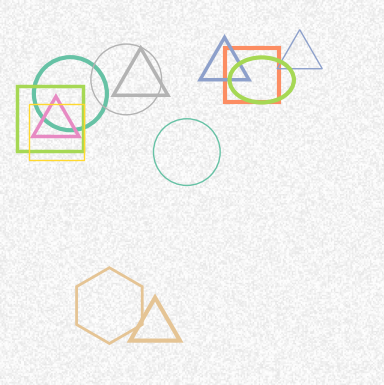[{"shape": "circle", "thickness": 1, "radius": 0.43, "center": [0.485, 0.605]}, {"shape": "circle", "thickness": 3, "radius": 0.47, "center": [0.183, 0.757]}, {"shape": "square", "thickness": 3, "radius": 0.35, "center": [0.654, 0.805]}, {"shape": "triangle", "thickness": 1, "radius": 0.34, "center": [0.778, 0.855]}, {"shape": "triangle", "thickness": 2.5, "radius": 0.37, "center": [0.583, 0.83]}, {"shape": "triangle", "thickness": 2.5, "radius": 0.35, "center": [0.145, 0.68]}, {"shape": "oval", "thickness": 3, "radius": 0.42, "center": [0.68, 0.792]}, {"shape": "square", "thickness": 2.5, "radius": 0.43, "center": [0.13, 0.693]}, {"shape": "square", "thickness": 1, "radius": 0.36, "center": [0.147, 0.657]}, {"shape": "hexagon", "thickness": 2, "radius": 0.49, "center": [0.284, 0.206]}, {"shape": "triangle", "thickness": 3, "radius": 0.37, "center": [0.403, 0.153]}, {"shape": "circle", "thickness": 1, "radius": 0.46, "center": [0.328, 0.794]}, {"shape": "triangle", "thickness": 2.5, "radius": 0.41, "center": [0.365, 0.793]}]